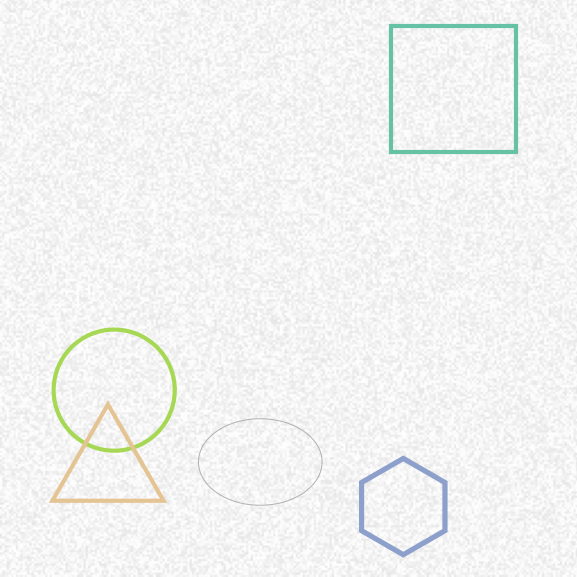[{"shape": "square", "thickness": 2, "radius": 0.54, "center": [0.785, 0.845]}, {"shape": "hexagon", "thickness": 2.5, "radius": 0.42, "center": [0.698, 0.122]}, {"shape": "circle", "thickness": 2, "radius": 0.52, "center": [0.198, 0.324]}, {"shape": "triangle", "thickness": 2, "radius": 0.56, "center": [0.187, 0.188]}, {"shape": "oval", "thickness": 0.5, "radius": 0.54, "center": [0.451, 0.199]}]